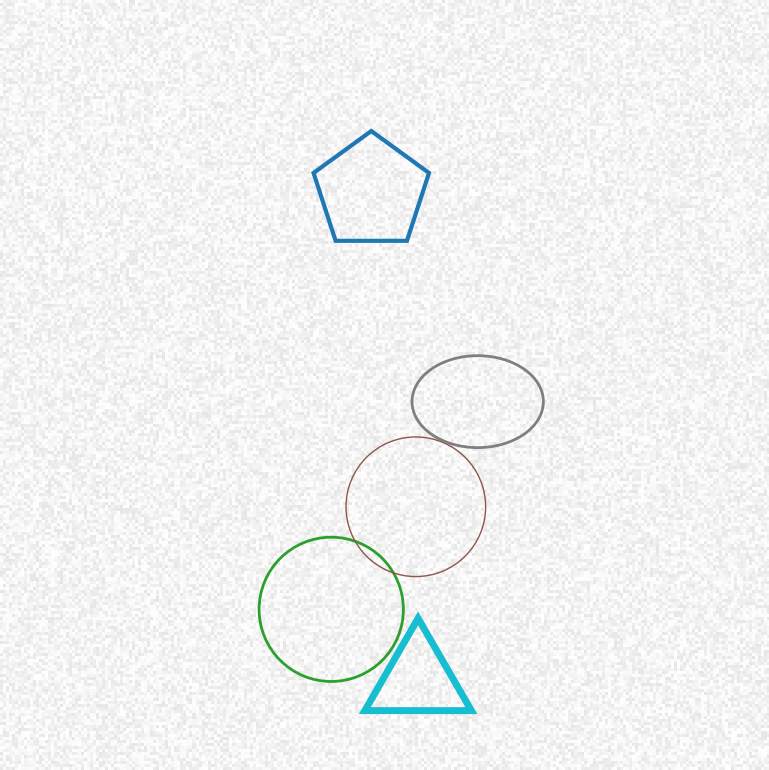[{"shape": "pentagon", "thickness": 1.5, "radius": 0.39, "center": [0.482, 0.751]}, {"shape": "circle", "thickness": 1, "radius": 0.47, "center": [0.43, 0.209]}, {"shape": "circle", "thickness": 0.5, "radius": 0.45, "center": [0.54, 0.342]}, {"shape": "oval", "thickness": 1, "radius": 0.43, "center": [0.62, 0.478]}, {"shape": "triangle", "thickness": 2.5, "radius": 0.4, "center": [0.543, 0.117]}]